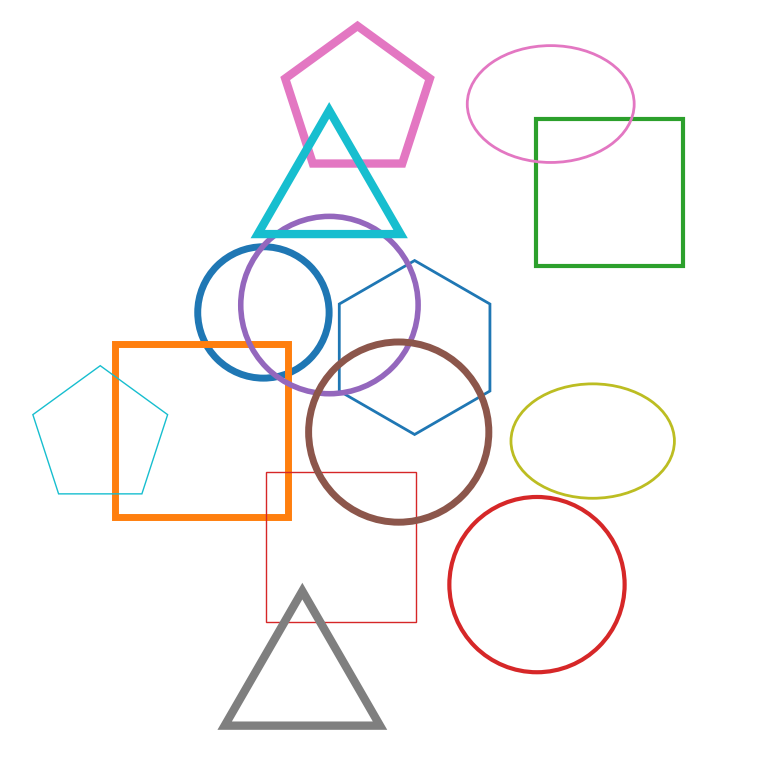[{"shape": "circle", "thickness": 2.5, "radius": 0.43, "center": [0.342, 0.594]}, {"shape": "hexagon", "thickness": 1, "radius": 0.56, "center": [0.538, 0.549]}, {"shape": "square", "thickness": 2.5, "radius": 0.56, "center": [0.262, 0.441]}, {"shape": "square", "thickness": 1.5, "radius": 0.48, "center": [0.792, 0.75]}, {"shape": "square", "thickness": 0.5, "radius": 0.49, "center": [0.443, 0.29]}, {"shape": "circle", "thickness": 1.5, "radius": 0.57, "center": [0.697, 0.241]}, {"shape": "circle", "thickness": 2, "radius": 0.58, "center": [0.428, 0.604]}, {"shape": "circle", "thickness": 2.5, "radius": 0.59, "center": [0.518, 0.439]}, {"shape": "oval", "thickness": 1, "radius": 0.54, "center": [0.715, 0.865]}, {"shape": "pentagon", "thickness": 3, "radius": 0.49, "center": [0.464, 0.868]}, {"shape": "triangle", "thickness": 3, "radius": 0.58, "center": [0.393, 0.116]}, {"shape": "oval", "thickness": 1, "radius": 0.53, "center": [0.77, 0.427]}, {"shape": "pentagon", "thickness": 0.5, "radius": 0.46, "center": [0.13, 0.433]}, {"shape": "triangle", "thickness": 3, "radius": 0.54, "center": [0.428, 0.75]}]